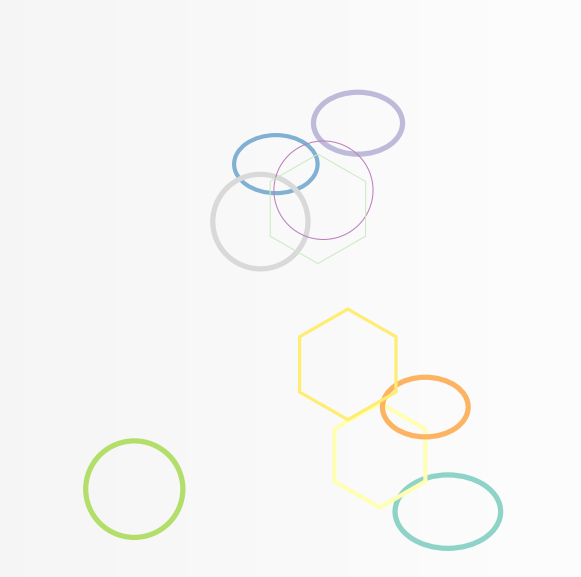[{"shape": "oval", "thickness": 2.5, "radius": 0.45, "center": [0.77, 0.113]}, {"shape": "hexagon", "thickness": 2, "radius": 0.45, "center": [0.653, 0.211]}, {"shape": "oval", "thickness": 2.5, "radius": 0.38, "center": [0.616, 0.786]}, {"shape": "oval", "thickness": 2, "radius": 0.36, "center": [0.475, 0.715]}, {"shape": "oval", "thickness": 2.5, "radius": 0.37, "center": [0.732, 0.294]}, {"shape": "circle", "thickness": 2.5, "radius": 0.42, "center": [0.231, 0.152]}, {"shape": "circle", "thickness": 2.5, "radius": 0.41, "center": [0.448, 0.615]}, {"shape": "circle", "thickness": 0.5, "radius": 0.43, "center": [0.557, 0.67]}, {"shape": "hexagon", "thickness": 0.5, "radius": 0.47, "center": [0.547, 0.637]}, {"shape": "hexagon", "thickness": 1.5, "radius": 0.48, "center": [0.598, 0.368]}]